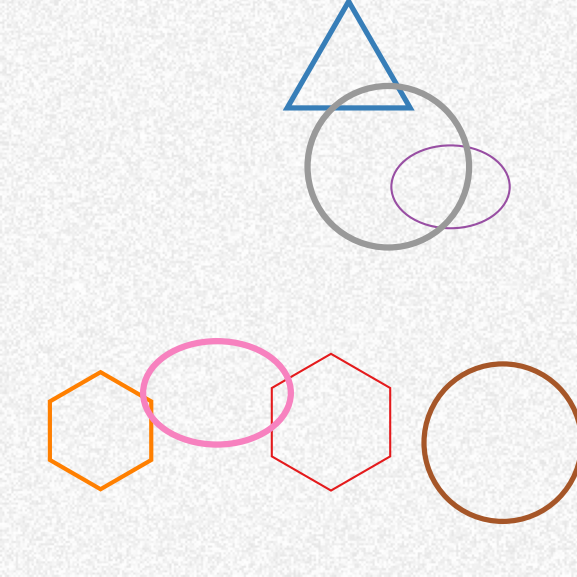[{"shape": "hexagon", "thickness": 1, "radius": 0.59, "center": [0.573, 0.268]}, {"shape": "triangle", "thickness": 2.5, "radius": 0.61, "center": [0.604, 0.874]}, {"shape": "oval", "thickness": 1, "radius": 0.51, "center": [0.78, 0.676]}, {"shape": "hexagon", "thickness": 2, "radius": 0.51, "center": [0.174, 0.253]}, {"shape": "circle", "thickness": 2.5, "radius": 0.68, "center": [0.871, 0.233]}, {"shape": "oval", "thickness": 3, "radius": 0.64, "center": [0.376, 0.319]}, {"shape": "circle", "thickness": 3, "radius": 0.7, "center": [0.672, 0.71]}]